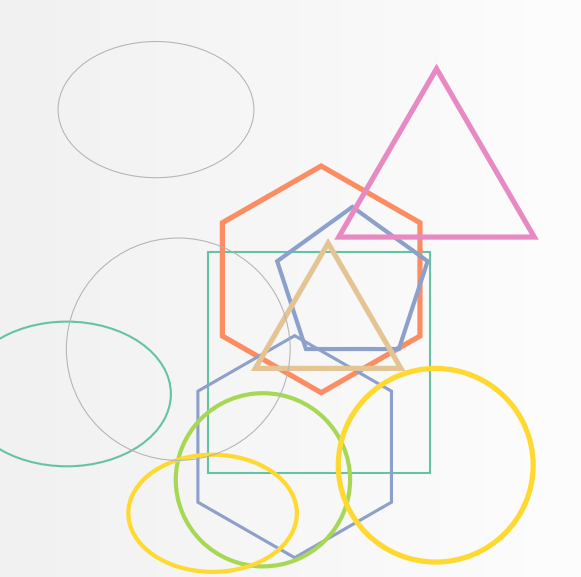[{"shape": "oval", "thickness": 1, "radius": 0.89, "center": [0.115, 0.317]}, {"shape": "square", "thickness": 1, "radius": 0.96, "center": [0.548, 0.372]}, {"shape": "hexagon", "thickness": 2.5, "radius": 0.98, "center": [0.553, 0.515]}, {"shape": "hexagon", "thickness": 1.5, "radius": 0.96, "center": [0.507, 0.226]}, {"shape": "pentagon", "thickness": 2, "radius": 0.68, "center": [0.606, 0.505]}, {"shape": "triangle", "thickness": 2.5, "radius": 0.97, "center": [0.751, 0.686]}, {"shape": "circle", "thickness": 2, "radius": 0.75, "center": [0.452, 0.168]}, {"shape": "oval", "thickness": 2, "radius": 0.73, "center": [0.366, 0.11]}, {"shape": "circle", "thickness": 2.5, "radius": 0.84, "center": [0.75, 0.194]}, {"shape": "triangle", "thickness": 2.5, "radius": 0.72, "center": [0.565, 0.434]}, {"shape": "circle", "thickness": 0.5, "radius": 0.96, "center": [0.307, 0.394]}, {"shape": "oval", "thickness": 0.5, "radius": 0.84, "center": [0.268, 0.809]}]